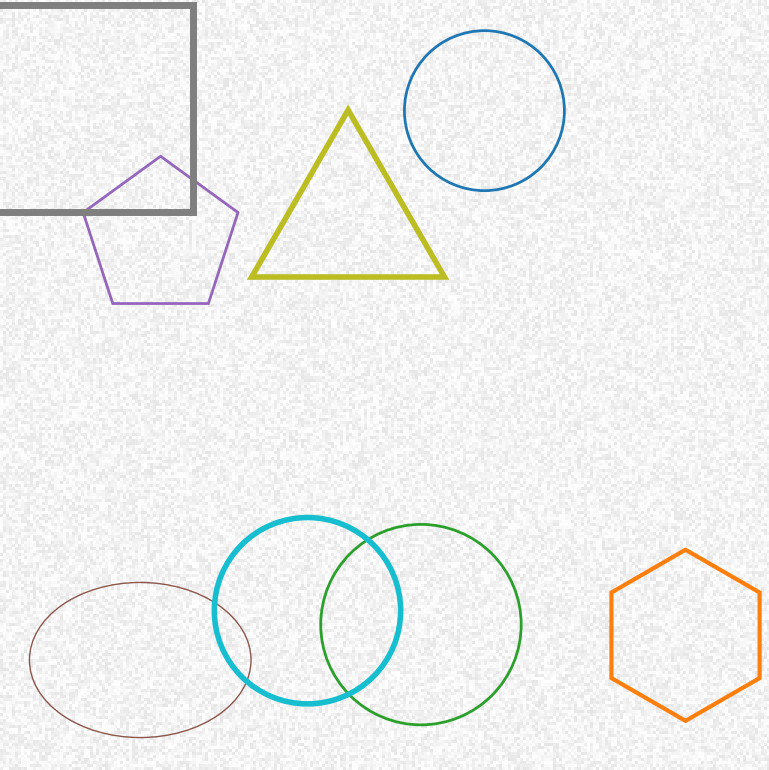[{"shape": "circle", "thickness": 1, "radius": 0.52, "center": [0.629, 0.856]}, {"shape": "hexagon", "thickness": 1.5, "radius": 0.56, "center": [0.89, 0.175]}, {"shape": "circle", "thickness": 1, "radius": 0.65, "center": [0.547, 0.189]}, {"shape": "pentagon", "thickness": 1, "radius": 0.53, "center": [0.209, 0.691]}, {"shape": "oval", "thickness": 0.5, "radius": 0.72, "center": [0.182, 0.143]}, {"shape": "square", "thickness": 2.5, "radius": 0.67, "center": [0.116, 0.86]}, {"shape": "triangle", "thickness": 2, "radius": 0.72, "center": [0.452, 0.713]}, {"shape": "circle", "thickness": 2, "radius": 0.61, "center": [0.399, 0.207]}]